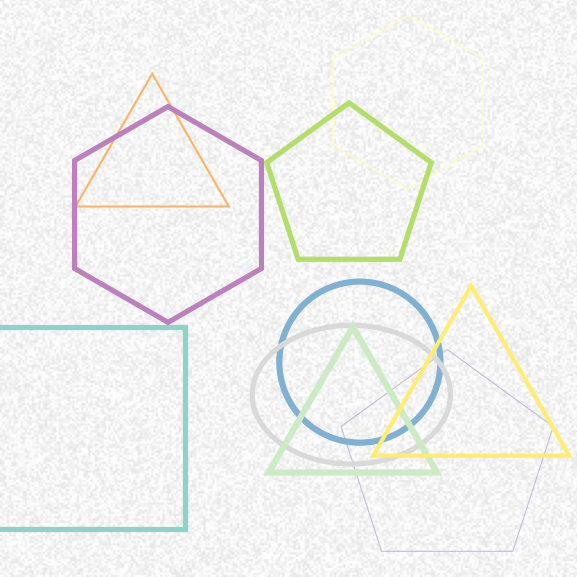[{"shape": "square", "thickness": 2.5, "radius": 0.88, "center": [0.145, 0.258]}, {"shape": "hexagon", "thickness": 0.5, "radius": 0.75, "center": [0.706, 0.822]}, {"shape": "pentagon", "thickness": 0.5, "radius": 0.97, "center": [0.774, 0.201]}, {"shape": "circle", "thickness": 3, "radius": 0.7, "center": [0.623, 0.372]}, {"shape": "triangle", "thickness": 1, "radius": 0.77, "center": [0.264, 0.718]}, {"shape": "pentagon", "thickness": 2.5, "radius": 0.75, "center": [0.604, 0.671]}, {"shape": "oval", "thickness": 2.5, "radius": 0.86, "center": [0.608, 0.316]}, {"shape": "hexagon", "thickness": 2.5, "radius": 0.93, "center": [0.291, 0.628]}, {"shape": "triangle", "thickness": 3, "radius": 0.84, "center": [0.611, 0.265]}, {"shape": "triangle", "thickness": 2, "radius": 0.98, "center": [0.816, 0.308]}]